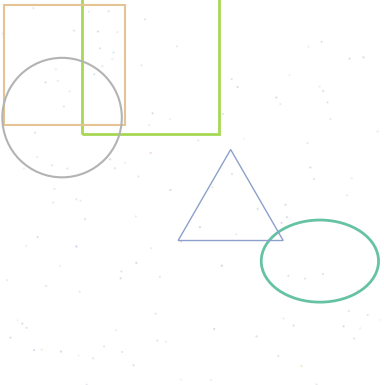[{"shape": "oval", "thickness": 2, "radius": 0.76, "center": [0.831, 0.322]}, {"shape": "triangle", "thickness": 1, "radius": 0.79, "center": [0.599, 0.454]}, {"shape": "square", "thickness": 2, "radius": 0.89, "center": [0.39, 0.829]}, {"shape": "square", "thickness": 1.5, "radius": 0.79, "center": [0.168, 0.831]}, {"shape": "circle", "thickness": 1.5, "radius": 0.78, "center": [0.161, 0.695]}]